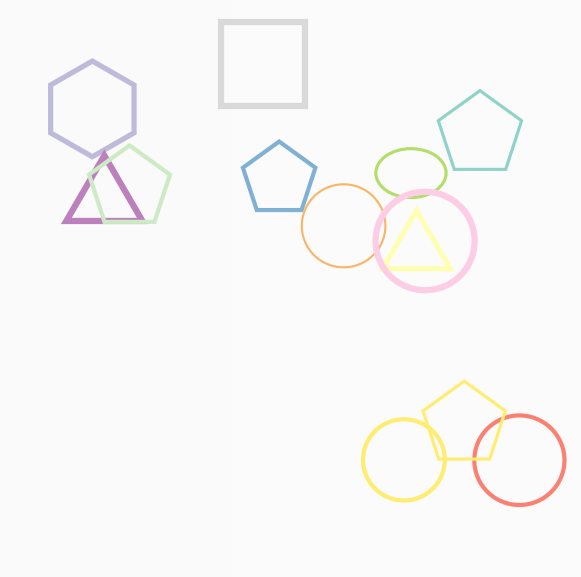[{"shape": "pentagon", "thickness": 1.5, "radius": 0.38, "center": [0.826, 0.767]}, {"shape": "triangle", "thickness": 2.5, "radius": 0.34, "center": [0.716, 0.567]}, {"shape": "hexagon", "thickness": 2.5, "radius": 0.41, "center": [0.159, 0.811]}, {"shape": "circle", "thickness": 2, "radius": 0.39, "center": [0.894, 0.202]}, {"shape": "pentagon", "thickness": 2, "radius": 0.33, "center": [0.48, 0.688]}, {"shape": "circle", "thickness": 1, "radius": 0.36, "center": [0.591, 0.608]}, {"shape": "oval", "thickness": 1.5, "radius": 0.3, "center": [0.707, 0.699]}, {"shape": "circle", "thickness": 3, "radius": 0.43, "center": [0.731, 0.582]}, {"shape": "square", "thickness": 3, "radius": 0.36, "center": [0.453, 0.889]}, {"shape": "triangle", "thickness": 3, "radius": 0.38, "center": [0.18, 0.654]}, {"shape": "pentagon", "thickness": 2, "radius": 0.37, "center": [0.223, 0.674]}, {"shape": "pentagon", "thickness": 1.5, "radius": 0.37, "center": [0.799, 0.265]}, {"shape": "circle", "thickness": 2, "radius": 0.35, "center": [0.695, 0.203]}]